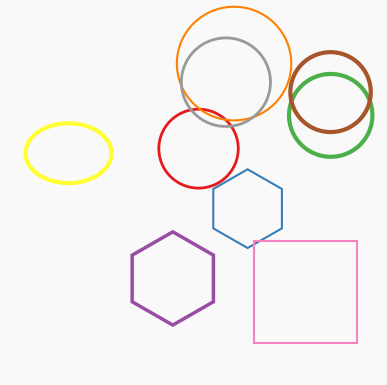[{"shape": "circle", "thickness": 2, "radius": 0.51, "center": [0.512, 0.614]}, {"shape": "hexagon", "thickness": 1.5, "radius": 0.51, "center": [0.639, 0.458]}, {"shape": "circle", "thickness": 3, "radius": 0.54, "center": [0.853, 0.7]}, {"shape": "hexagon", "thickness": 2.5, "radius": 0.61, "center": [0.446, 0.277]}, {"shape": "circle", "thickness": 1.5, "radius": 0.74, "center": [0.604, 0.835]}, {"shape": "oval", "thickness": 3, "radius": 0.56, "center": [0.177, 0.602]}, {"shape": "circle", "thickness": 3, "radius": 0.52, "center": [0.853, 0.761]}, {"shape": "square", "thickness": 1.5, "radius": 0.66, "center": [0.788, 0.241]}, {"shape": "circle", "thickness": 2, "radius": 0.57, "center": [0.583, 0.787]}]